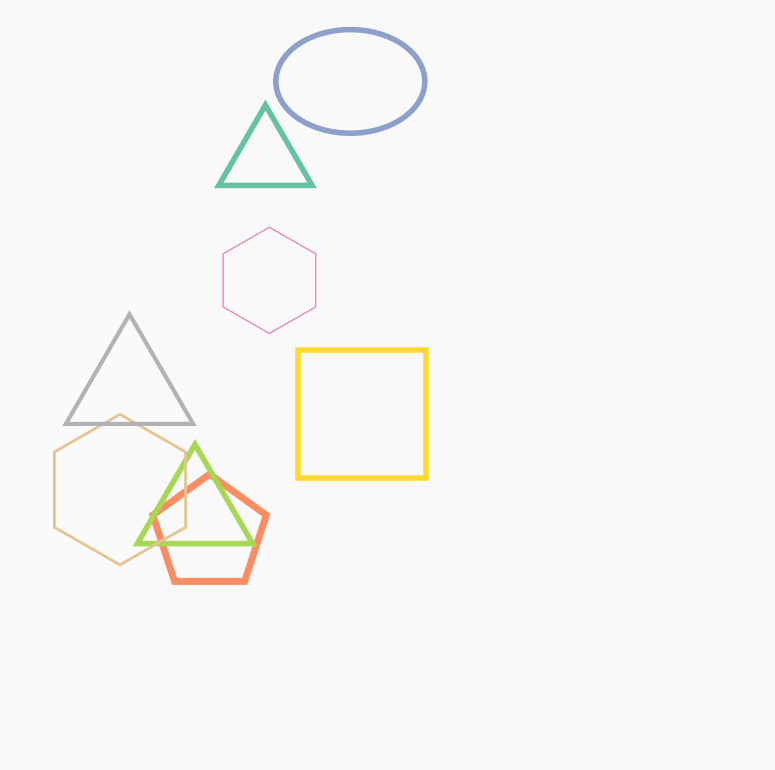[{"shape": "triangle", "thickness": 2, "radius": 0.35, "center": [0.343, 0.794]}, {"shape": "pentagon", "thickness": 2.5, "radius": 0.38, "center": [0.27, 0.307]}, {"shape": "oval", "thickness": 2, "radius": 0.48, "center": [0.452, 0.894]}, {"shape": "hexagon", "thickness": 0.5, "radius": 0.34, "center": [0.348, 0.636]}, {"shape": "triangle", "thickness": 2, "radius": 0.43, "center": [0.252, 0.337]}, {"shape": "square", "thickness": 2, "radius": 0.41, "center": [0.467, 0.462]}, {"shape": "hexagon", "thickness": 1, "radius": 0.49, "center": [0.155, 0.364]}, {"shape": "triangle", "thickness": 1.5, "radius": 0.47, "center": [0.167, 0.497]}]